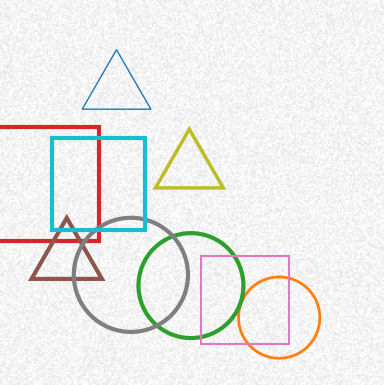[{"shape": "triangle", "thickness": 1, "radius": 0.52, "center": [0.303, 0.768]}, {"shape": "circle", "thickness": 2, "radius": 0.53, "center": [0.725, 0.175]}, {"shape": "circle", "thickness": 3, "radius": 0.68, "center": [0.496, 0.258]}, {"shape": "square", "thickness": 3, "radius": 0.74, "center": [0.11, 0.523]}, {"shape": "triangle", "thickness": 3, "radius": 0.53, "center": [0.173, 0.328]}, {"shape": "square", "thickness": 1.5, "radius": 0.57, "center": [0.636, 0.221]}, {"shape": "circle", "thickness": 3, "radius": 0.74, "center": [0.34, 0.286]}, {"shape": "triangle", "thickness": 2.5, "radius": 0.51, "center": [0.492, 0.563]}, {"shape": "square", "thickness": 3, "radius": 0.6, "center": [0.256, 0.521]}]